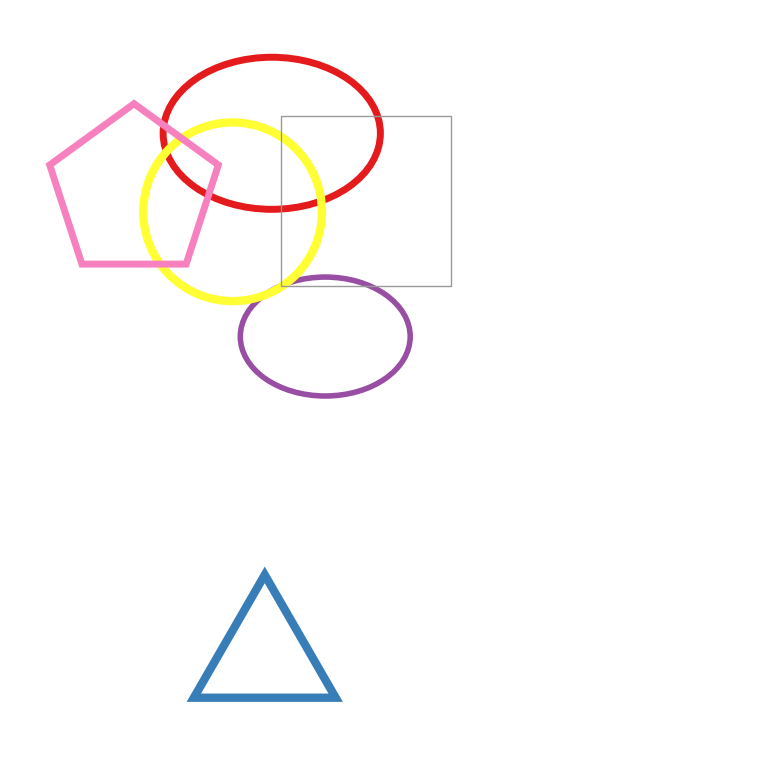[{"shape": "oval", "thickness": 2.5, "radius": 0.71, "center": [0.353, 0.827]}, {"shape": "triangle", "thickness": 3, "radius": 0.53, "center": [0.344, 0.147]}, {"shape": "oval", "thickness": 2, "radius": 0.55, "center": [0.422, 0.563]}, {"shape": "circle", "thickness": 3, "radius": 0.58, "center": [0.302, 0.725]}, {"shape": "pentagon", "thickness": 2.5, "radius": 0.58, "center": [0.174, 0.75]}, {"shape": "square", "thickness": 0.5, "radius": 0.55, "center": [0.476, 0.739]}]